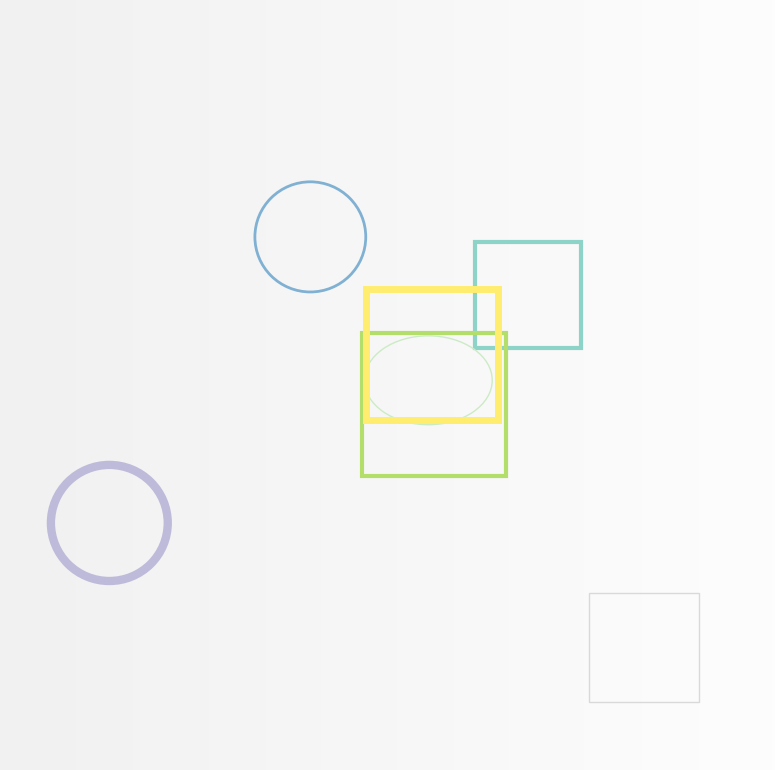[{"shape": "square", "thickness": 1.5, "radius": 0.34, "center": [0.681, 0.617]}, {"shape": "circle", "thickness": 3, "radius": 0.38, "center": [0.141, 0.321]}, {"shape": "circle", "thickness": 1, "radius": 0.36, "center": [0.4, 0.692]}, {"shape": "square", "thickness": 1.5, "radius": 0.46, "center": [0.56, 0.475]}, {"shape": "square", "thickness": 0.5, "radius": 0.35, "center": [0.83, 0.159]}, {"shape": "oval", "thickness": 0.5, "radius": 0.41, "center": [0.553, 0.506]}, {"shape": "square", "thickness": 2.5, "radius": 0.42, "center": [0.558, 0.539]}]